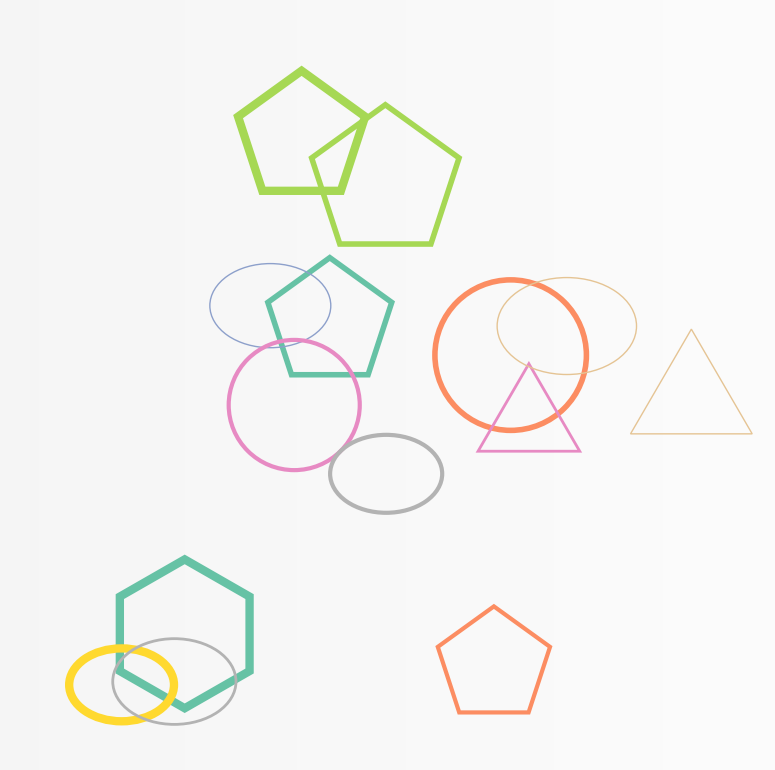[{"shape": "pentagon", "thickness": 2, "radius": 0.42, "center": [0.426, 0.581]}, {"shape": "hexagon", "thickness": 3, "radius": 0.48, "center": [0.238, 0.177]}, {"shape": "pentagon", "thickness": 1.5, "radius": 0.38, "center": [0.637, 0.136]}, {"shape": "circle", "thickness": 2, "radius": 0.49, "center": [0.659, 0.539]}, {"shape": "oval", "thickness": 0.5, "radius": 0.39, "center": [0.349, 0.603]}, {"shape": "circle", "thickness": 1.5, "radius": 0.42, "center": [0.38, 0.474]}, {"shape": "triangle", "thickness": 1, "radius": 0.38, "center": [0.682, 0.452]}, {"shape": "pentagon", "thickness": 2, "radius": 0.5, "center": [0.497, 0.764]}, {"shape": "pentagon", "thickness": 3, "radius": 0.43, "center": [0.389, 0.822]}, {"shape": "oval", "thickness": 3, "radius": 0.34, "center": [0.157, 0.111]}, {"shape": "oval", "thickness": 0.5, "radius": 0.45, "center": [0.731, 0.577]}, {"shape": "triangle", "thickness": 0.5, "radius": 0.45, "center": [0.892, 0.482]}, {"shape": "oval", "thickness": 1, "radius": 0.4, "center": [0.225, 0.115]}, {"shape": "oval", "thickness": 1.5, "radius": 0.36, "center": [0.498, 0.385]}]